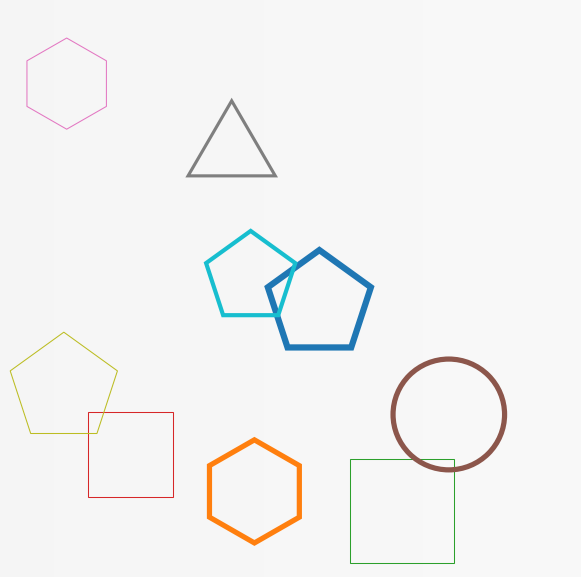[{"shape": "pentagon", "thickness": 3, "radius": 0.47, "center": [0.549, 0.473]}, {"shape": "hexagon", "thickness": 2.5, "radius": 0.45, "center": [0.438, 0.148]}, {"shape": "square", "thickness": 0.5, "radius": 0.45, "center": [0.691, 0.114]}, {"shape": "square", "thickness": 0.5, "radius": 0.37, "center": [0.224, 0.212]}, {"shape": "circle", "thickness": 2.5, "radius": 0.48, "center": [0.772, 0.281]}, {"shape": "hexagon", "thickness": 0.5, "radius": 0.39, "center": [0.115, 0.854]}, {"shape": "triangle", "thickness": 1.5, "radius": 0.43, "center": [0.399, 0.738]}, {"shape": "pentagon", "thickness": 0.5, "radius": 0.48, "center": [0.11, 0.327]}, {"shape": "pentagon", "thickness": 2, "radius": 0.4, "center": [0.431, 0.519]}]